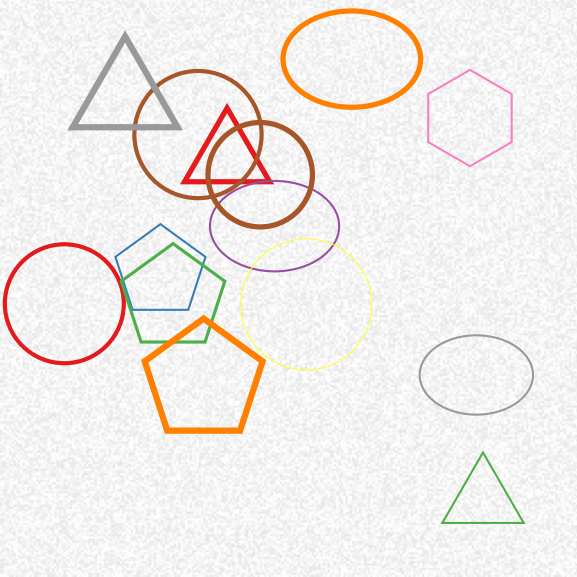[{"shape": "triangle", "thickness": 2.5, "radius": 0.43, "center": [0.393, 0.727]}, {"shape": "circle", "thickness": 2, "radius": 0.51, "center": [0.111, 0.473]}, {"shape": "pentagon", "thickness": 1, "radius": 0.41, "center": [0.278, 0.529]}, {"shape": "triangle", "thickness": 1, "radius": 0.41, "center": [0.836, 0.134]}, {"shape": "pentagon", "thickness": 1.5, "radius": 0.47, "center": [0.3, 0.483]}, {"shape": "oval", "thickness": 1, "radius": 0.56, "center": [0.475, 0.608]}, {"shape": "pentagon", "thickness": 3, "radius": 0.54, "center": [0.353, 0.34]}, {"shape": "oval", "thickness": 2.5, "radius": 0.6, "center": [0.609, 0.897]}, {"shape": "circle", "thickness": 0.5, "radius": 0.57, "center": [0.53, 0.472]}, {"shape": "circle", "thickness": 2, "radius": 0.55, "center": [0.343, 0.766]}, {"shape": "circle", "thickness": 2.5, "radius": 0.45, "center": [0.451, 0.697]}, {"shape": "hexagon", "thickness": 1, "radius": 0.42, "center": [0.814, 0.795]}, {"shape": "triangle", "thickness": 3, "radius": 0.52, "center": [0.217, 0.831]}, {"shape": "oval", "thickness": 1, "radius": 0.49, "center": [0.825, 0.35]}]